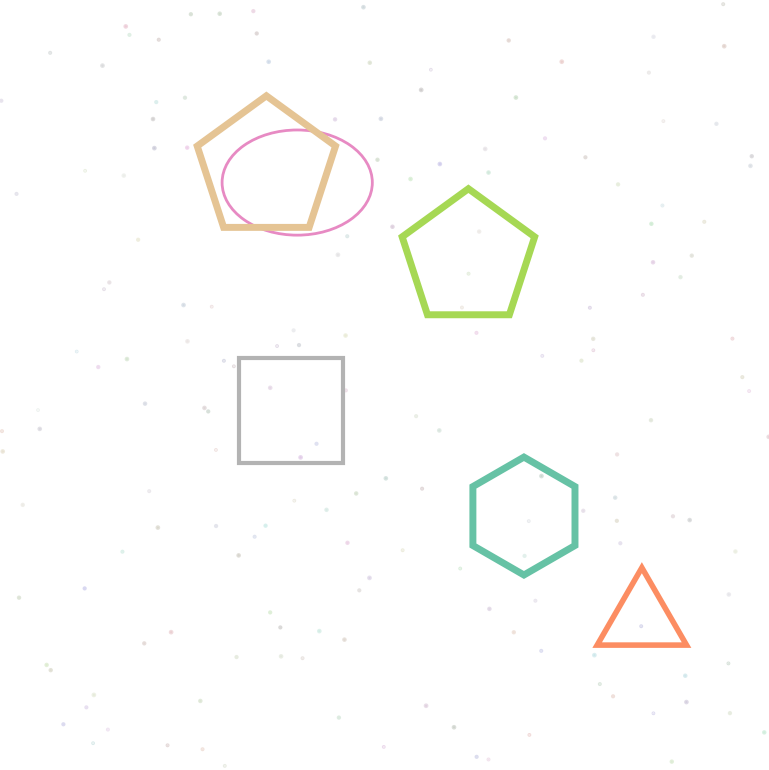[{"shape": "hexagon", "thickness": 2.5, "radius": 0.38, "center": [0.68, 0.33]}, {"shape": "triangle", "thickness": 2, "radius": 0.34, "center": [0.834, 0.196]}, {"shape": "oval", "thickness": 1, "radius": 0.49, "center": [0.386, 0.763]}, {"shape": "pentagon", "thickness": 2.5, "radius": 0.45, "center": [0.608, 0.664]}, {"shape": "pentagon", "thickness": 2.5, "radius": 0.47, "center": [0.346, 0.781]}, {"shape": "square", "thickness": 1.5, "radius": 0.34, "center": [0.378, 0.467]}]